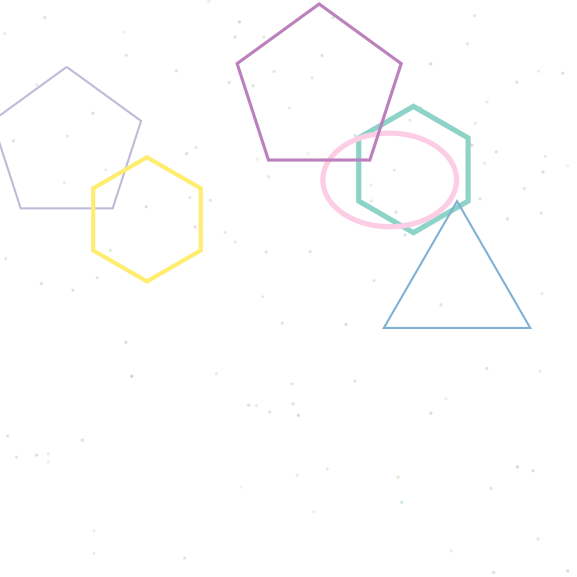[{"shape": "hexagon", "thickness": 2.5, "radius": 0.55, "center": [0.716, 0.706]}, {"shape": "pentagon", "thickness": 1, "radius": 0.68, "center": [0.115, 0.748]}, {"shape": "triangle", "thickness": 1, "radius": 0.73, "center": [0.791, 0.504]}, {"shape": "oval", "thickness": 2.5, "radius": 0.58, "center": [0.675, 0.688]}, {"shape": "pentagon", "thickness": 1.5, "radius": 0.75, "center": [0.553, 0.843]}, {"shape": "hexagon", "thickness": 2, "radius": 0.54, "center": [0.255, 0.619]}]